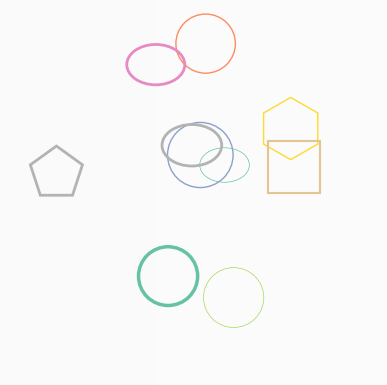[{"shape": "oval", "thickness": 0.5, "radius": 0.32, "center": [0.579, 0.571]}, {"shape": "circle", "thickness": 2.5, "radius": 0.38, "center": [0.434, 0.283]}, {"shape": "circle", "thickness": 1, "radius": 0.38, "center": [0.531, 0.887]}, {"shape": "circle", "thickness": 1, "radius": 0.42, "center": [0.517, 0.597]}, {"shape": "oval", "thickness": 2, "radius": 0.37, "center": [0.402, 0.832]}, {"shape": "circle", "thickness": 0.5, "radius": 0.39, "center": [0.603, 0.227]}, {"shape": "hexagon", "thickness": 1, "radius": 0.4, "center": [0.75, 0.666]}, {"shape": "square", "thickness": 1.5, "radius": 0.34, "center": [0.759, 0.566]}, {"shape": "pentagon", "thickness": 2, "radius": 0.35, "center": [0.146, 0.55]}, {"shape": "oval", "thickness": 2, "radius": 0.39, "center": [0.495, 0.623]}]